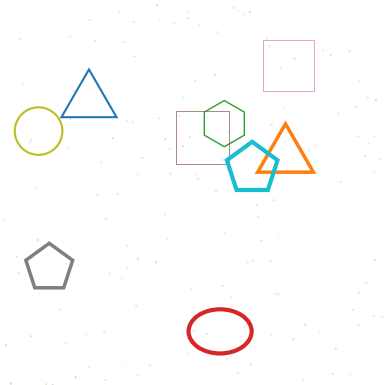[{"shape": "triangle", "thickness": 1.5, "radius": 0.41, "center": [0.231, 0.737]}, {"shape": "triangle", "thickness": 2.5, "radius": 0.42, "center": [0.742, 0.595]}, {"shape": "hexagon", "thickness": 1, "radius": 0.3, "center": [0.583, 0.679]}, {"shape": "oval", "thickness": 3, "radius": 0.41, "center": [0.572, 0.139]}, {"shape": "square", "thickness": 0.5, "radius": 0.34, "center": [0.526, 0.643]}, {"shape": "square", "thickness": 0.5, "radius": 0.33, "center": [0.749, 0.829]}, {"shape": "pentagon", "thickness": 2.5, "radius": 0.32, "center": [0.128, 0.304]}, {"shape": "circle", "thickness": 1.5, "radius": 0.31, "center": [0.1, 0.659]}, {"shape": "pentagon", "thickness": 3, "radius": 0.35, "center": [0.655, 0.563]}]